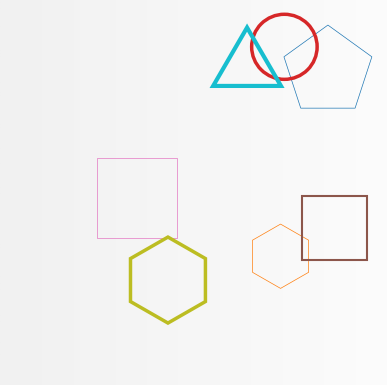[{"shape": "pentagon", "thickness": 0.5, "radius": 0.6, "center": [0.846, 0.816]}, {"shape": "hexagon", "thickness": 0.5, "radius": 0.42, "center": [0.724, 0.334]}, {"shape": "circle", "thickness": 2.5, "radius": 0.42, "center": [0.734, 0.878]}, {"shape": "square", "thickness": 1.5, "radius": 0.41, "center": [0.863, 0.408]}, {"shape": "square", "thickness": 0.5, "radius": 0.52, "center": [0.353, 0.486]}, {"shape": "hexagon", "thickness": 2.5, "radius": 0.56, "center": [0.433, 0.273]}, {"shape": "triangle", "thickness": 3, "radius": 0.51, "center": [0.638, 0.827]}]